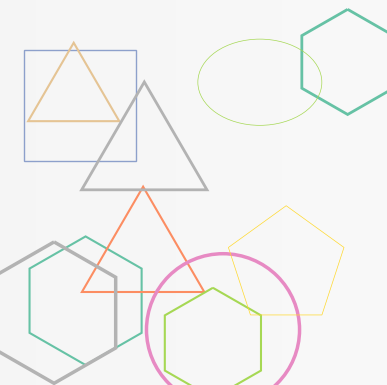[{"shape": "hexagon", "thickness": 1.5, "radius": 0.84, "center": [0.221, 0.219]}, {"shape": "hexagon", "thickness": 2, "radius": 0.68, "center": [0.897, 0.839]}, {"shape": "triangle", "thickness": 1.5, "radius": 0.91, "center": [0.369, 0.333]}, {"shape": "square", "thickness": 1, "radius": 0.72, "center": [0.206, 0.726]}, {"shape": "circle", "thickness": 2.5, "radius": 0.99, "center": [0.576, 0.143]}, {"shape": "oval", "thickness": 0.5, "radius": 0.8, "center": [0.671, 0.786]}, {"shape": "hexagon", "thickness": 1.5, "radius": 0.72, "center": [0.549, 0.109]}, {"shape": "pentagon", "thickness": 0.5, "radius": 0.78, "center": [0.739, 0.309]}, {"shape": "triangle", "thickness": 1.5, "radius": 0.68, "center": [0.19, 0.753]}, {"shape": "triangle", "thickness": 2, "radius": 0.93, "center": [0.372, 0.6]}, {"shape": "hexagon", "thickness": 2.5, "radius": 0.92, "center": [0.14, 0.188]}]